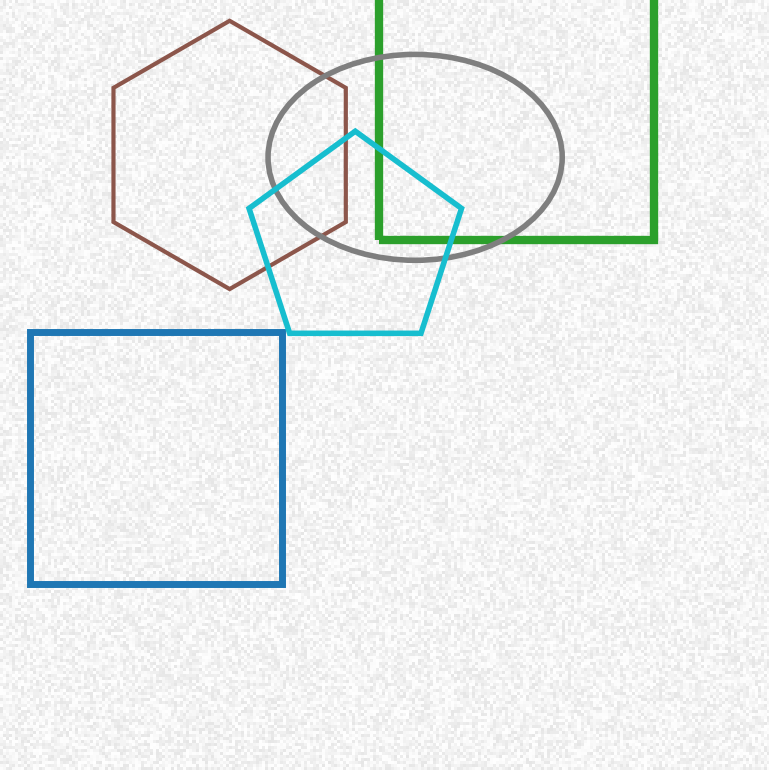[{"shape": "square", "thickness": 2.5, "radius": 0.82, "center": [0.202, 0.405]}, {"shape": "square", "thickness": 3, "radius": 0.89, "center": [0.671, 0.867]}, {"shape": "hexagon", "thickness": 1.5, "radius": 0.87, "center": [0.298, 0.799]}, {"shape": "oval", "thickness": 2, "radius": 0.96, "center": [0.539, 0.796]}, {"shape": "pentagon", "thickness": 2, "radius": 0.73, "center": [0.461, 0.685]}]